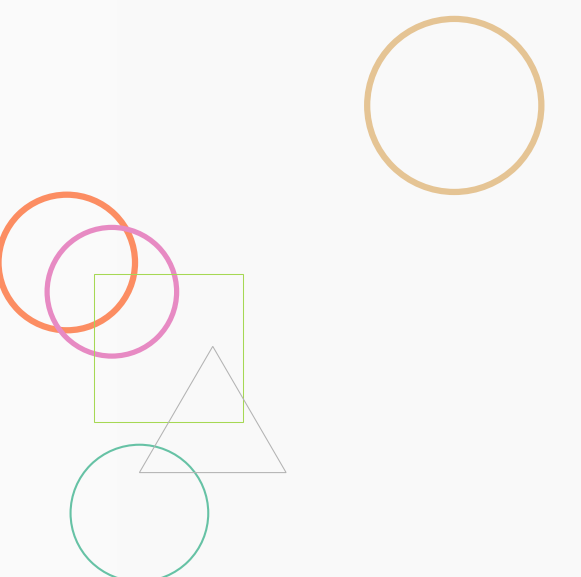[{"shape": "circle", "thickness": 1, "radius": 0.59, "center": [0.24, 0.111]}, {"shape": "circle", "thickness": 3, "radius": 0.59, "center": [0.115, 0.545]}, {"shape": "circle", "thickness": 2.5, "radius": 0.56, "center": [0.192, 0.494]}, {"shape": "square", "thickness": 0.5, "radius": 0.64, "center": [0.29, 0.397]}, {"shape": "circle", "thickness": 3, "radius": 0.75, "center": [0.782, 0.817]}, {"shape": "triangle", "thickness": 0.5, "radius": 0.73, "center": [0.366, 0.254]}]